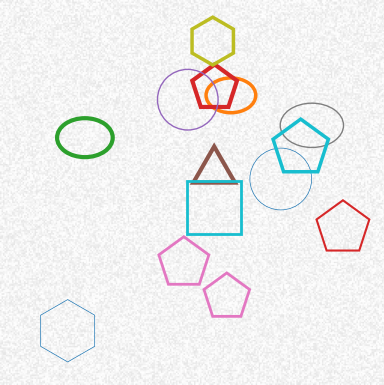[{"shape": "circle", "thickness": 0.5, "radius": 0.4, "center": [0.729, 0.535]}, {"shape": "hexagon", "thickness": 0.5, "radius": 0.4, "center": [0.176, 0.141]}, {"shape": "oval", "thickness": 2.5, "radius": 0.32, "center": [0.6, 0.752]}, {"shape": "oval", "thickness": 3, "radius": 0.36, "center": [0.221, 0.642]}, {"shape": "pentagon", "thickness": 3, "radius": 0.31, "center": [0.557, 0.772]}, {"shape": "pentagon", "thickness": 1.5, "radius": 0.36, "center": [0.891, 0.408]}, {"shape": "circle", "thickness": 1, "radius": 0.39, "center": [0.488, 0.741]}, {"shape": "triangle", "thickness": 3, "radius": 0.31, "center": [0.556, 0.557]}, {"shape": "pentagon", "thickness": 2, "radius": 0.31, "center": [0.589, 0.229]}, {"shape": "pentagon", "thickness": 2, "radius": 0.34, "center": [0.478, 0.317]}, {"shape": "oval", "thickness": 1, "radius": 0.41, "center": [0.81, 0.674]}, {"shape": "hexagon", "thickness": 2.5, "radius": 0.31, "center": [0.553, 0.893]}, {"shape": "pentagon", "thickness": 2.5, "radius": 0.38, "center": [0.781, 0.615]}, {"shape": "square", "thickness": 2, "radius": 0.35, "center": [0.555, 0.461]}]